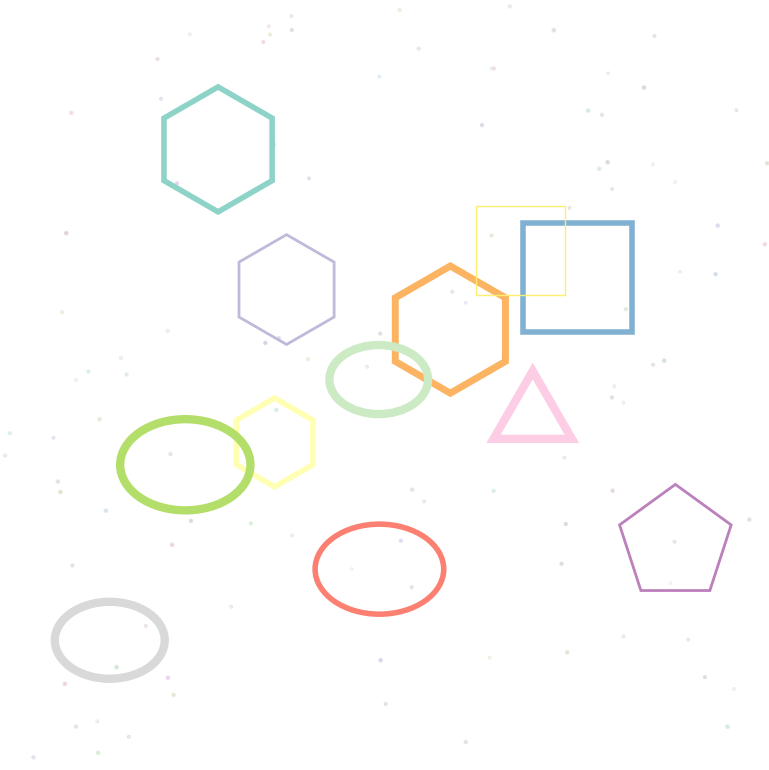[{"shape": "hexagon", "thickness": 2, "radius": 0.41, "center": [0.283, 0.806]}, {"shape": "hexagon", "thickness": 2, "radius": 0.29, "center": [0.357, 0.425]}, {"shape": "hexagon", "thickness": 1, "radius": 0.36, "center": [0.372, 0.624]}, {"shape": "oval", "thickness": 2, "radius": 0.42, "center": [0.493, 0.261]}, {"shape": "square", "thickness": 2, "radius": 0.35, "center": [0.75, 0.639]}, {"shape": "hexagon", "thickness": 2.5, "radius": 0.41, "center": [0.585, 0.572]}, {"shape": "oval", "thickness": 3, "radius": 0.42, "center": [0.241, 0.396]}, {"shape": "triangle", "thickness": 3, "radius": 0.29, "center": [0.692, 0.459]}, {"shape": "oval", "thickness": 3, "radius": 0.36, "center": [0.143, 0.168]}, {"shape": "pentagon", "thickness": 1, "radius": 0.38, "center": [0.877, 0.295]}, {"shape": "oval", "thickness": 3, "radius": 0.32, "center": [0.492, 0.507]}, {"shape": "square", "thickness": 0.5, "radius": 0.29, "center": [0.676, 0.675]}]